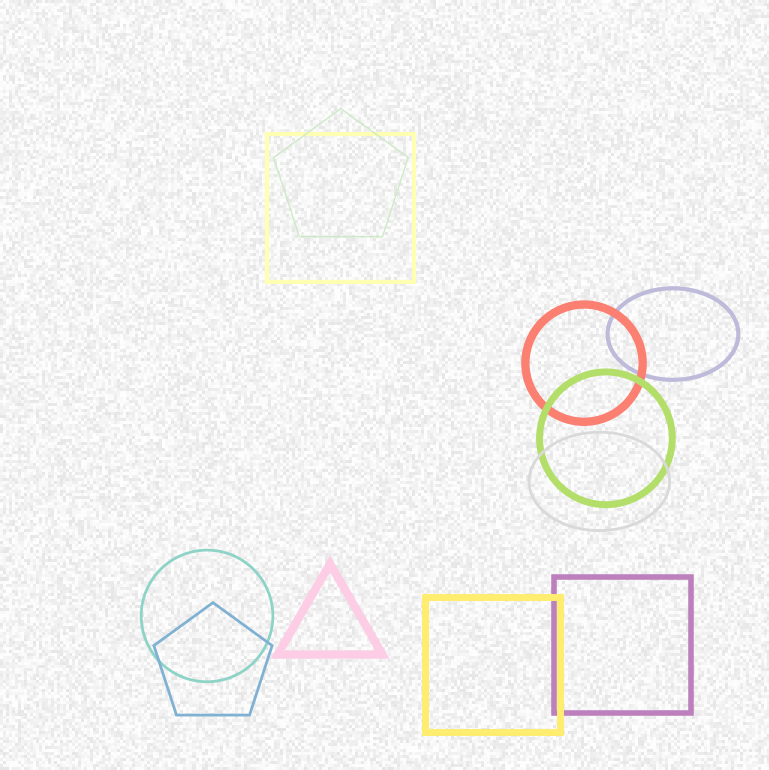[{"shape": "circle", "thickness": 1, "radius": 0.43, "center": [0.269, 0.2]}, {"shape": "square", "thickness": 1.5, "radius": 0.48, "center": [0.442, 0.73]}, {"shape": "oval", "thickness": 1.5, "radius": 0.42, "center": [0.874, 0.566]}, {"shape": "circle", "thickness": 3, "radius": 0.38, "center": [0.758, 0.528]}, {"shape": "pentagon", "thickness": 1, "radius": 0.4, "center": [0.277, 0.137]}, {"shape": "circle", "thickness": 2.5, "radius": 0.43, "center": [0.787, 0.431]}, {"shape": "triangle", "thickness": 3, "radius": 0.39, "center": [0.429, 0.189]}, {"shape": "oval", "thickness": 1, "radius": 0.46, "center": [0.778, 0.375]}, {"shape": "square", "thickness": 2, "radius": 0.44, "center": [0.809, 0.162]}, {"shape": "pentagon", "thickness": 0.5, "radius": 0.46, "center": [0.443, 0.767]}, {"shape": "square", "thickness": 2.5, "radius": 0.44, "center": [0.639, 0.137]}]